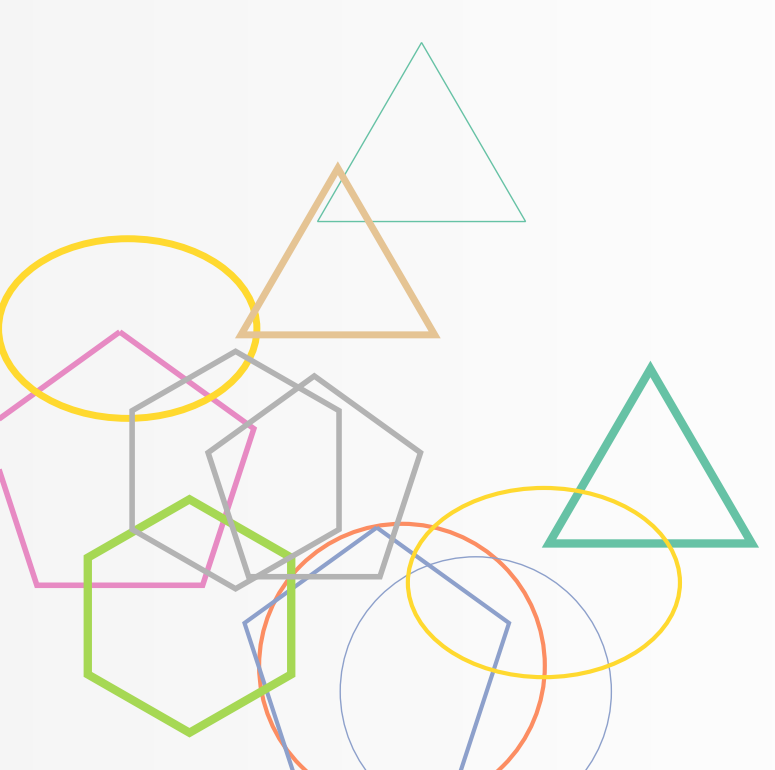[{"shape": "triangle", "thickness": 3, "radius": 0.76, "center": [0.839, 0.37]}, {"shape": "triangle", "thickness": 0.5, "radius": 0.77, "center": [0.544, 0.79]}, {"shape": "circle", "thickness": 1.5, "radius": 0.92, "center": [0.519, 0.135]}, {"shape": "circle", "thickness": 0.5, "radius": 0.87, "center": [0.614, 0.102]}, {"shape": "pentagon", "thickness": 1.5, "radius": 0.9, "center": [0.486, 0.135]}, {"shape": "pentagon", "thickness": 2, "radius": 0.91, "center": [0.155, 0.387]}, {"shape": "hexagon", "thickness": 3, "radius": 0.76, "center": [0.245, 0.2]}, {"shape": "oval", "thickness": 2.5, "radius": 0.83, "center": [0.165, 0.573]}, {"shape": "oval", "thickness": 1.5, "radius": 0.88, "center": [0.702, 0.243]}, {"shape": "triangle", "thickness": 2.5, "radius": 0.72, "center": [0.436, 0.637]}, {"shape": "pentagon", "thickness": 2, "radius": 0.72, "center": [0.406, 0.368]}, {"shape": "hexagon", "thickness": 2, "radius": 0.77, "center": [0.304, 0.39]}]